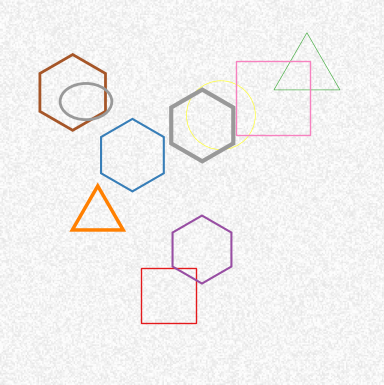[{"shape": "square", "thickness": 1, "radius": 0.36, "center": [0.437, 0.232]}, {"shape": "hexagon", "thickness": 1.5, "radius": 0.47, "center": [0.344, 0.597]}, {"shape": "triangle", "thickness": 0.5, "radius": 0.49, "center": [0.797, 0.816]}, {"shape": "hexagon", "thickness": 1.5, "radius": 0.44, "center": [0.525, 0.352]}, {"shape": "triangle", "thickness": 2.5, "radius": 0.38, "center": [0.254, 0.441]}, {"shape": "circle", "thickness": 0.5, "radius": 0.45, "center": [0.574, 0.701]}, {"shape": "hexagon", "thickness": 2, "radius": 0.49, "center": [0.189, 0.76]}, {"shape": "square", "thickness": 1, "radius": 0.48, "center": [0.71, 0.745]}, {"shape": "oval", "thickness": 2, "radius": 0.34, "center": [0.223, 0.736]}, {"shape": "hexagon", "thickness": 3, "radius": 0.47, "center": [0.525, 0.674]}]